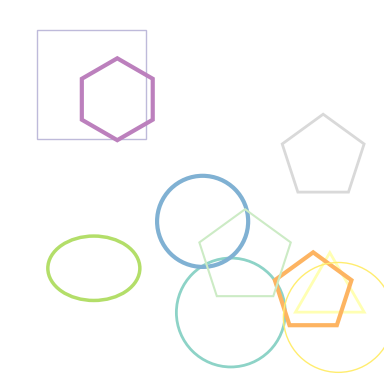[{"shape": "circle", "thickness": 2, "radius": 0.71, "center": [0.6, 0.188]}, {"shape": "triangle", "thickness": 2, "radius": 0.52, "center": [0.857, 0.241]}, {"shape": "square", "thickness": 1, "radius": 0.7, "center": [0.238, 0.781]}, {"shape": "circle", "thickness": 3, "radius": 0.59, "center": [0.526, 0.425]}, {"shape": "pentagon", "thickness": 3, "radius": 0.52, "center": [0.813, 0.24]}, {"shape": "oval", "thickness": 2.5, "radius": 0.6, "center": [0.244, 0.303]}, {"shape": "pentagon", "thickness": 2, "radius": 0.56, "center": [0.839, 0.591]}, {"shape": "hexagon", "thickness": 3, "radius": 0.53, "center": [0.305, 0.742]}, {"shape": "pentagon", "thickness": 1.5, "radius": 0.62, "center": [0.637, 0.332]}, {"shape": "circle", "thickness": 1, "radius": 0.71, "center": [0.879, 0.176]}]